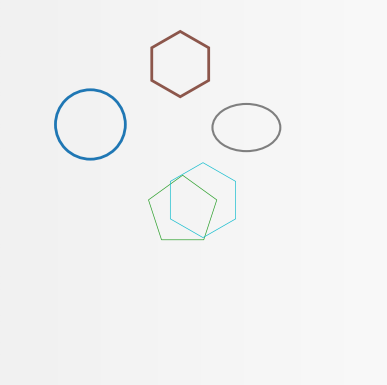[{"shape": "circle", "thickness": 2, "radius": 0.45, "center": [0.233, 0.677]}, {"shape": "pentagon", "thickness": 0.5, "radius": 0.46, "center": [0.471, 0.452]}, {"shape": "hexagon", "thickness": 2, "radius": 0.42, "center": [0.465, 0.834]}, {"shape": "oval", "thickness": 1.5, "radius": 0.44, "center": [0.636, 0.669]}, {"shape": "hexagon", "thickness": 0.5, "radius": 0.49, "center": [0.524, 0.48]}]